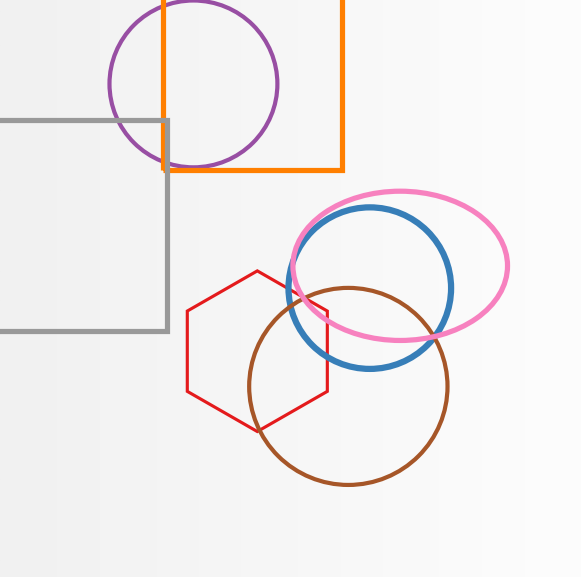[{"shape": "hexagon", "thickness": 1.5, "radius": 0.7, "center": [0.443, 0.391]}, {"shape": "circle", "thickness": 3, "radius": 0.7, "center": [0.636, 0.5]}, {"shape": "circle", "thickness": 2, "radius": 0.72, "center": [0.333, 0.854]}, {"shape": "square", "thickness": 2.5, "radius": 0.77, "center": [0.434, 0.859]}, {"shape": "circle", "thickness": 2, "radius": 0.85, "center": [0.599, 0.33]}, {"shape": "oval", "thickness": 2.5, "radius": 0.92, "center": [0.689, 0.539]}, {"shape": "square", "thickness": 2.5, "radius": 0.91, "center": [0.104, 0.608]}]